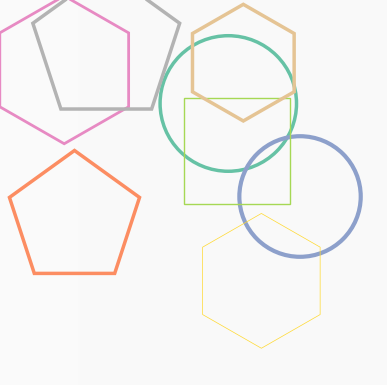[{"shape": "circle", "thickness": 2.5, "radius": 0.88, "center": [0.589, 0.731]}, {"shape": "pentagon", "thickness": 2.5, "radius": 0.88, "center": [0.192, 0.433]}, {"shape": "circle", "thickness": 3, "radius": 0.78, "center": [0.774, 0.49]}, {"shape": "hexagon", "thickness": 2, "radius": 0.96, "center": [0.166, 0.819]}, {"shape": "square", "thickness": 1, "radius": 0.68, "center": [0.612, 0.608]}, {"shape": "hexagon", "thickness": 0.5, "radius": 0.88, "center": [0.675, 0.271]}, {"shape": "hexagon", "thickness": 2.5, "radius": 0.76, "center": [0.628, 0.837]}, {"shape": "pentagon", "thickness": 2.5, "radius": 1.0, "center": [0.274, 0.878]}]